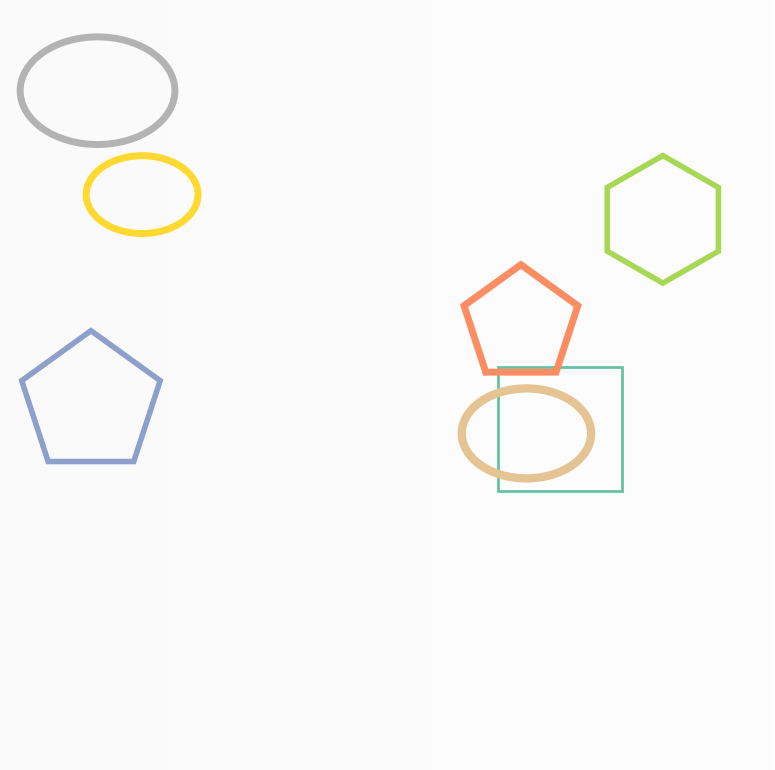[{"shape": "square", "thickness": 1, "radius": 0.4, "center": [0.722, 0.443]}, {"shape": "pentagon", "thickness": 2.5, "radius": 0.39, "center": [0.672, 0.579]}, {"shape": "pentagon", "thickness": 2, "radius": 0.47, "center": [0.117, 0.477]}, {"shape": "hexagon", "thickness": 2, "radius": 0.41, "center": [0.855, 0.715]}, {"shape": "oval", "thickness": 2.5, "radius": 0.36, "center": [0.183, 0.747]}, {"shape": "oval", "thickness": 3, "radius": 0.42, "center": [0.679, 0.437]}, {"shape": "oval", "thickness": 2.5, "radius": 0.5, "center": [0.126, 0.882]}]